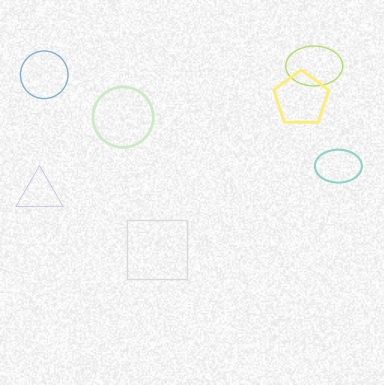[{"shape": "oval", "thickness": 1.5, "radius": 0.31, "center": [0.879, 0.568]}, {"shape": "triangle", "thickness": 0.5, "radius": 0.35, "center": [0.103, 0.499]}, {"shape": "circle", "thickness": 1, "radius": 0.31, "center": [0.115, 0.806]}, {"shape": "oval", "thickness": 1, "radius": 0.37, "center": [0.816, 0.829]}, {"shape": "square", "thickness": 1, "radius": 0.39, "center": [0.407, 0.352]}, {"shape": "circle", "thickness": 2, "radius": 0.39, "center": [0.32, 0.696]}, {"shape": "pentagon", "thickness": 2, "radius": 0.38, "center": [0.782, 0.743]}]